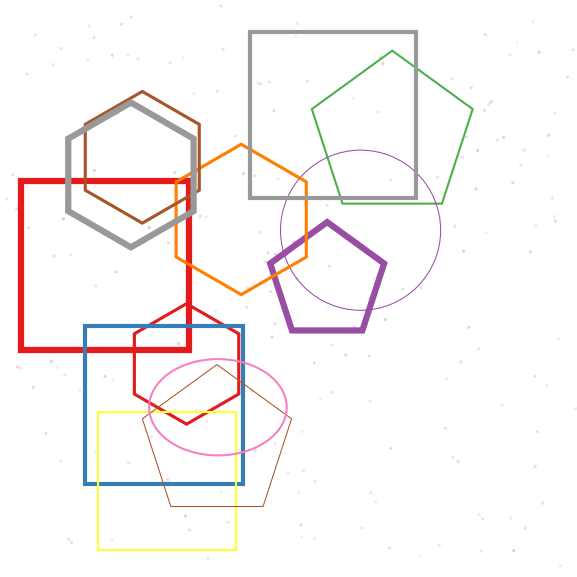[{"shape": "hexagon", "thickness": 1.5, "radius": 0.52, "center": [0.323, 0.369]}, {"shape": "square", "thickness": 3, "radius": 0.73, "center": [0.182, 0.54]}, {"shape": "square", "thickness": 2, "radius": 0.69, "center": [0.284, 0.298]}, {"shape": "pentagon", "thickness": 1, "radius": 0.73, "center": [0.679, 0.765]}, {"shape": "pentagon", "thickness": 3, "radius": 0.52, "center": [0.567, 0.511]}, {"shape": "circle", "thickness": 0.5, "radius": 0.69, "center": [0.624, 0.601]}, {"shape": "hexagon", "thickness": 1.5, "radius": 0.65, "center": [0.418, 0.619]}, {"shape": "square", "thickness": 1, "radius": 0.6, "center": [0.29, 0.167]}, {"shape": "hexagon", "thickness": 1.5, "radius": 0.57, "center": [0.246, 0.727]}, {"shape": "pentagon", "thickness": 0.5, "radius": 0.68, "center": [0.376, 0.232]}, {"shape": "oval", "thickness": 1, "radius": 0.6, "center": [0.377, 0.294]}, {"shape": "hexagon", "thickness": 3, "radius": 0.63, "center": [0.227, 0.696]}, {"shape": "square", "thickness": 2, "radius": 0.72, "center": [0.577, 0.8]}]